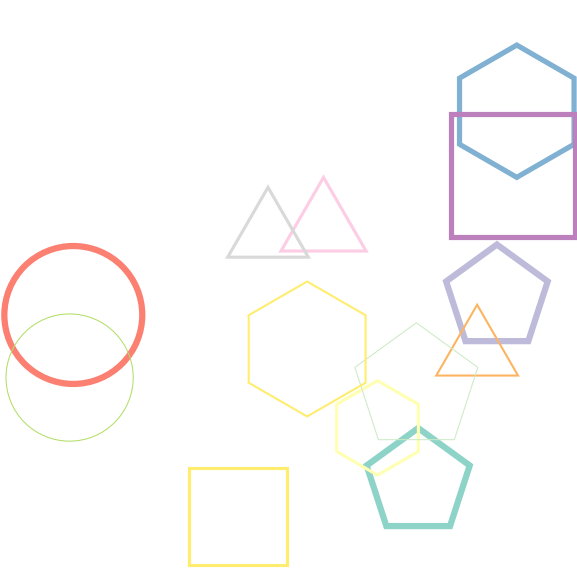[{"shape": "pentagon", "thickness": 3, "radius": 0.47, "center": [0.724, 0.164]}, {"shape": "hexagon", "thickness": 1.5, "radius": 0.41, "center": [0.654, 0.258]}, {"shape": "pentagon", "thickness": 3, "radius": 0.46, "center": [0.86, 0.483]}, {"shape": "circle", "thickness": 3, "radius": 0.6, "center": [0.127, 0.454]}, {"shape": "hexagon", "thickness": 2.5, "radius": 0.57, "center": [0.895, 0.807]}, {"shape": "triangle", "thickness": 1, "radius": 0.41, "center": [0.826, 0.39]}, {"shape": "circle", "thickness": 0.5, "radius": 0.55, "center": [0.121, 0.345]}, {"shape": "triangle", "thickness": 1.5, "radius": 0.43, "center": [0.56, 0.607]}, {"shape": "triangle", "thickness": 1.5, "radius": 0.4, "center": [0.464, 0.594]}, {"shape": "square", "thickness": 2.5, "radius": 0.53, "center": [0.888, 0.695]}, {"shape": "pentagon", "thickness": 0.5, "radius": 0.56, "center": [0.721, 0.328]}, {"shape": "square", "thickness": 1.5, "radius": 0.42, "center": [0.412, 0.104]}, {"shape": "hexagon", "thickness": 1, "radius": 0.58, "center": [0.532, 0.395]}]